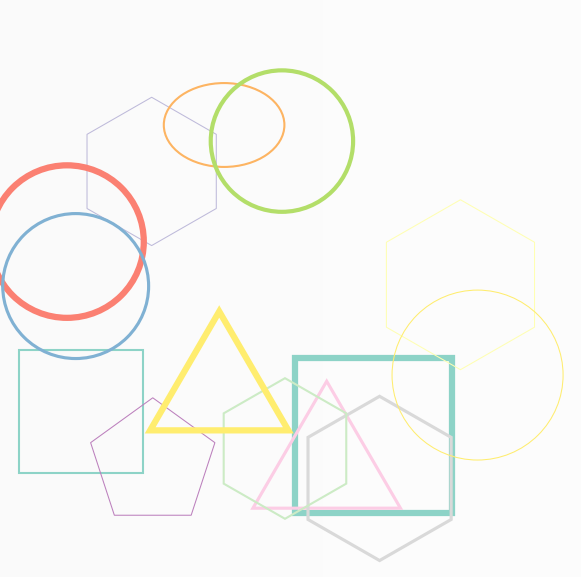[{"shape": "square", "thickness": 3, "radius": 0.67, "center": [0.642, 0.245]}, {"shape": "square", "thickness": 1, "radius": 0.53, "center": [0.14, 0.286]}, {"shape": "hexagon", "thickness": 0.5, "radius": 0.74, "center": [0.792, 0.506]}, {"shape": "hexagon", "thickness": 0.5, "radius": 0.64, "center": [0.261, 0.702]}, {"shape": "circle", "thickness": 3, "radius": 0.66, "center": [0.115, 0.581]}, {"shape": "circle", "thickness": 1.5, "radius": 0.63, "center": [0.13, 0.504]}, {"shape": "oval", "thickness": 1, "radius": 0.52, "center": [0.386, 0.783]}, {"shape": "circle", "thickness": 2, "radius": 0.61, "center": [0.485, 0.755]}, {"shape": "triangle", "thickness": 1.5, "radius": 0.73, "center": [0.562, 0.192]}, {"shape": "hexagon", "thickness": 1.5, "radius": 0.71, "center": [0.653, 0.171]}, {"shape": "pentagon", "thickness": 0.5, "radius": 0.56, "center": [0.263, 0.198]}, {"shape": "hexagon", "thickness": 1, "radius": 0.61, "center": [0.49, 0.223]}, {"shape": "circle", "thickness": 0.5, "radius": 0.74, "center": [0.822, 0.35]}, {"shape": "triangle", "thickness": 3, "radius": 0.69, "center": [0.377, 0.323]}]